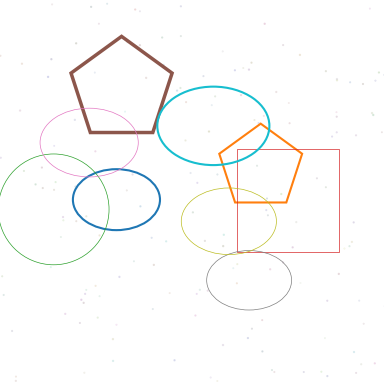[{"shape": "oval", "thickness": 1.5, "radius": 0.57, "center": [0.302, 0.481]}, {"shape": "pentagon", "thickness": 1.5, "radius": 0.57, "center": [0.677, 0.566]}, {"shape": "circle", "thickness": 0.5, "radius": 0.72, "center": [0.139, 0.456]}, {"shape": "square", "thickness": 0.5, "radius": 0.66, "center": [0.748, 0.479]}, {"shape": "pentagon", "thickness": 2.5, "radius": 0.69, "center": [0.316, 0.767]}, {"shape": "oval", "thickness": 0.5, "radius": 0.64, "center": [0.232, 0.63]}, {"shape": "oval", "thickness": 0.5, "radius": 0.55, "center": [0.647, 0.272]}, {"shape": "oval", "thickness": 0.5, "radius": 0.62, "center": [0.594, 0.425]}, {"shape": "oval", "thickness": 1.5, "radius": 0.73, "center": [0.554, 0.673]}]